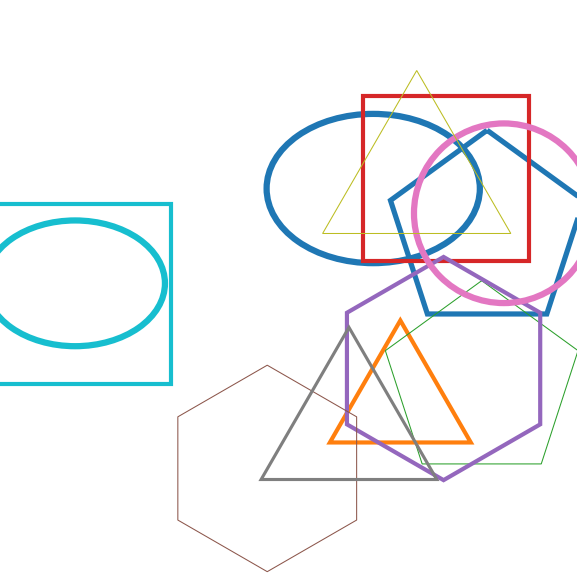[{"shape": "pentagon", "thickness": 2.5, "radius": 0.88, "center": [0.843, 0.598]}, {"shape": "oval", "thickness": 3, "radius": 0.92, "center": [0.646, 0.673]}, {"shape": "triangle", "thickness": 2, "radius": 0.7, "center": [0.693, 0.303]}, {"shape": "pentagon", "thickness": 0.5, "radius": 0.88, "center": [0.834, 0.338]}, {"shape": "square", "thickness": 2, "radius": 0.72, "center": [0.772, 0.69]}, {"shape": "hexagon", "thickness": 2, "radius": 0.97, "center": [0.768, 0.361]}, {"shape": "hexagon", "thickness": 0.5, "radius": 0.89, "center": [0.463, 0.188]}, {"shape": "circle", "thickness": 3, "radius": 0.78, "center": [0.872, 0.63]}, {"shape": "triangle", "thickness": 1.5, "radius": 0.88, "center": [0.604, 0.257]}, {"shape": "triangle", "thickness": 0.5, "radius": 0.94, "center": [0.722, 0.689]}, {"shape": "square", "thickness": 2, "radius": 0.78, "center": [0.14, 0.49]}, {"shape": "oval", "thickness": 3, "radius": 0.78, "center": [0.13, 0.509]}]